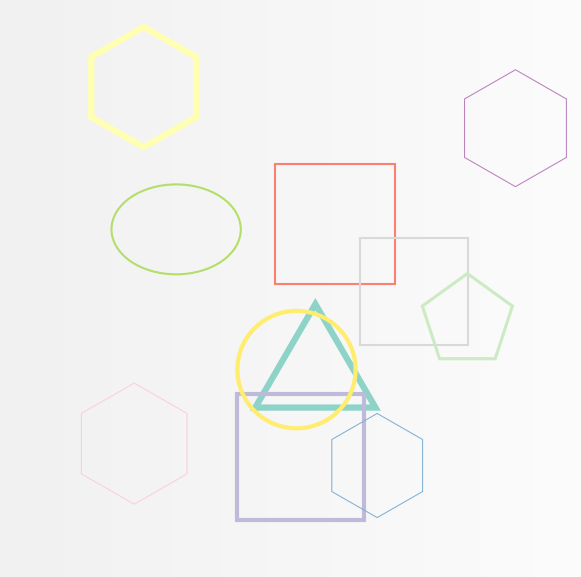[{"shape": "triangle", "thickness": 3, "radius": 0.6, "center": [0.543, 0.353]}, {"shape": "hexagon", "thickness": 3, "radius": 0.52, "center": [0.247, 0.848]}, {"shape": "square", "thickness": 2, "radius": 0.55, "center": [0.517, 0.208]}, {"shape": "square", "thickness": 1, "radius": 0.52, "center": [0.577, 0.611]}, {"shape": "hexagon", "thickness": 0.5, "radius": 0.45, "center": [0.649, 0.193]}, {"shape": "oval", "thickness": 1, "radius": 0.56, "center": [0.303, 0.602]}, {"shape": "hexagon", "thickness": 0.5, "radius": 0.52, "center": [0.231, 0.231]}, {"shape": "square", "thickness": 1, "radius": 0.46, "center": [0.712, 0.495]}, {"shape": "hexagon", "thickness": 0.5, "radius": 0.51, "center": [0.887, 0.777]}, {"shape": "pentagon", "thickness": 1.5, "radius": 0.41, "center": [0.804, 0.444]}, {"shape": "circle", "thickness": 2, "radius": 0.51, "center": [0.51, 0.359]}]